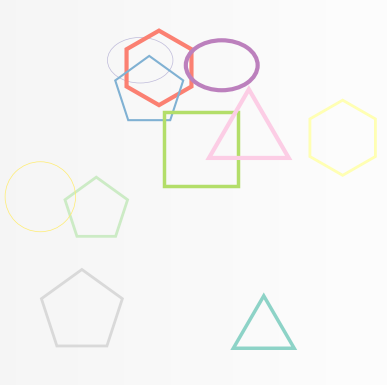[{"shape": "triangle", "thickness": 2.5, "radius": 0.45, "center": [0.681, 0.141]}, {"shape": "hexagon", "thickness": 2, "radius": 0.49, "center": [0.884, 0.642]}, {"shape": "oval", "thickness": 0.5, "radius": 0.42, "center": [0.362, 0.844]}, {"shape": "hexagon", "thickness": 3, "radius": 0.48, "center": [0.41, 0.824]}, {"shape": "pentagon", "thickness": 1.5, "radius": 0.46, "center": [0.385, 0.763]}, {"shape": "square", "thickness": 2.5, "radius": 0.48, "center": [0.519, 0.613]}, {"shape": "triangle", "thickness": 3, "radius": 0.59, "center": [0.642, 0.649]}, {"shape": "pentagon", "thickness": 2, "radius": 0.55, "center": [0.211, 0.19]}, {"shape": "oval", "thickness": 3, "radius": 0.46, "center": [0.572, 0.83]}, {"shape": "pentagon", "thickness": 2, "radius": 0.42, "center": [0.248, 0.455]}, {"shape": "circle", "thickness": 0.5, "radius": 0.45, "center": [0.104, 0.489]}]